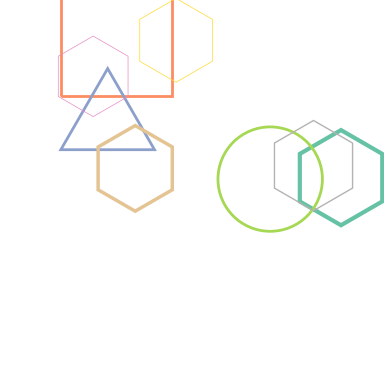[{"shape": "hexagon", "thickness": 3, "radius": 0.62, "center": [0.886, 0.539]}, {"shape": "square", "thickness": 2, "radius": 0.72, "center": [0.303, 0.895]}, {"shape": "triangle", "thickness": 2, "radius": 0.7, "center": [0.28, 0.681]}, {"shape": "hexagon", "thickness": 0.5, "radius": 0.52, "center": [0.242, 0.802]}, {"shape": "circle", "thickness": 2, "radius": 0.68, "center": [0.702, 0.535]}, {"shape": "hexagon", "thickness": 0.5, "radius": 0.54, "center": [0.457, 0.895]}, {"shape": "hexagon", "thickness": 2.5, "radius": 0.56, "center": [0.351, 0.563]}, {"shape": "hexagon", "thickness": 1, "radius": 0.59, "center": [0.814, 0.57]}]